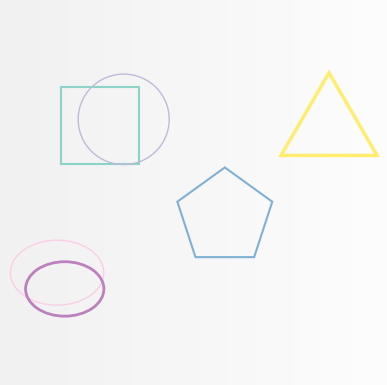[{"shape": "square", "thickness": 1.5, "radius": 0.5, "center": [0.259, 0.674]}, {"shape": "circle", "thickness": 1, "radius": 0.59, "center": [0.319, 0.69]}, {"shape": "pentagon", "thickness": 1.5, "radius": 0.64, "center": [0.58, 0.436]}, {"shape": "oval", "thickness": 1, "radius": 0.6, "center": [0.147, 0.292]}, {"shape": "oval", "thickness": 2, "radius": 0.5, "center": [0.167, 0.249]}, {"shape": "triangle", "thickness": 2.5, "radius": 0.72, "center": [0.849, 0.668]}]